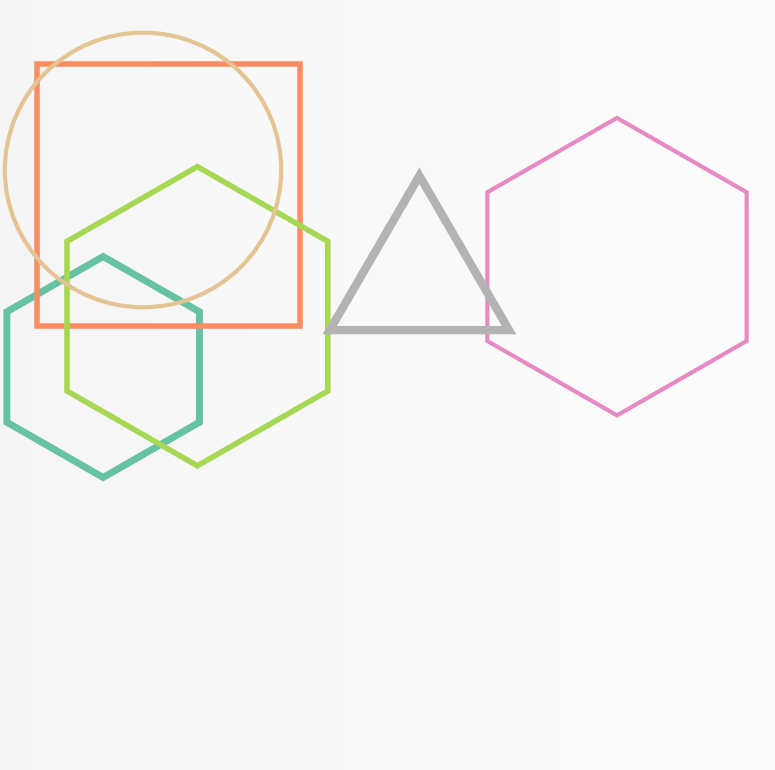[{"shape": "hexagon", "thickness": 2.5, "radius": 0.72, "center": [0.133, 0.523]}, {"shape": "square", "thickness": 2, "radius": 0.85, "center": [0.218, 0.747]}, {"shape": "hexagon", "thickness": 1.5, "radius": 0.97, "center": [0.796, 0.654]}, {"shape": "hexagon", "thickness": 2, "radius": 0.97, "center": [0.255, 0.589]}, {"shape": "circle", "thickness": 1.5, "radius": 0.89, "center": [0.185, 0.779]}, {"shape": "triangle", "thickness": 3, "radius": 0.67, "center": [0.541, 0.638]}]